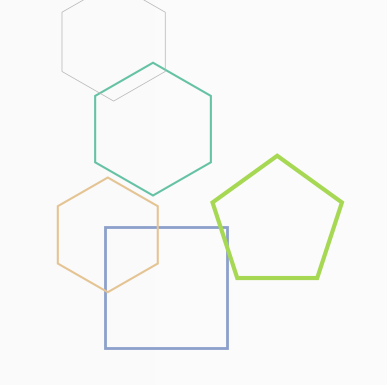[{"shape": "hexagon", "thickness": 1.5, "radius": 0.86, "center": [0.395, 0.665]}, {"shape": "square", "thickness": 2, "radius": 0.79, "center": [0.429, 0.253]}, {"shape": "pentagon", "thickness": 3, "radius": 0.88, "center": [0.715, 0.42]}, {"shape": "hexagon", "thickness": 1.5, "radius": 0.74, "center": [0.278, 0.39]}, {"shape": "hexagon", "thickness": 0.5, "radius": 0.77, "center": [0.293, 0.891]}]